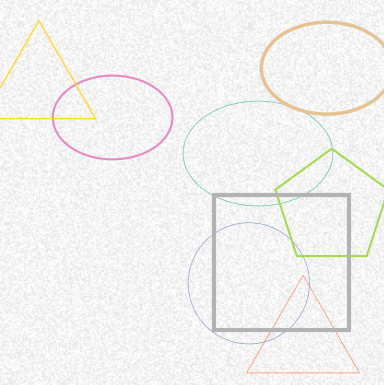[{"shape": "oval", "thickness": 0.5, "radius": 0.97, "center": [0.67, 0.601]}, {"shape": "triangle", "thickness": 0.5, "radius": 0.85, "center": [0.787, 0.116]}, {"shape": "circle", "thickness": 0.5, "radius": 0.79, "center": [0.646, 0.264]}, {"shape": "oval", "thickness": 1.5, "radius": 0.78, "center": [0.293, 0.695]}, {"shape": "pentagon", "thickness": 1.5, "radius": 0.77, "center": [0.862, 0.46]}, {"shape": "triangle", "thickness": 1, "radius": 0.85, "center": [0.101, 0.777]}, {"shape": "oval", "thickness": 2.5, "radius": 0.85, "center": [0.849, 0.823]}, {"shape": "square", "thickness": 3, "radius": 0.88, "center": [0.73, 0.319]}]